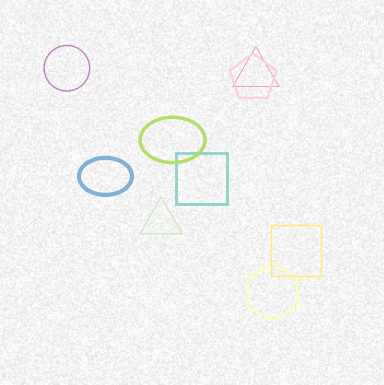[{"shape": "square", "thickness": 2, "radius": 0.33, "center": [0.523, 0.536]}, {"shape": "hexagon", "thickness": 1.5, "radius": 0.37, "center": [0.707, 0.241]}, {"shape": "triangle", "thickness": 0.5, "radius": 0.35, "center": [0.664, 0.81]}, {"shape": "oval", "thickness": 3, "radius": 0.34, "center": [0.274, 0.542]}, {"shape": "oval", "thickness": 2.5, "radius": 0.42, "center": [0.448, 0.637]}, {"shape": "pentagon", "thickness": 1.5, "radius": 0.32, "center": [0.658, 0.797]}, {"shape": "circle", "thickness": 1, "radius": 0.3, "center": [0.174, 0.823]}, {"shape": "triangle", "thickness": 1, "radius": 0.32, "center": [0.418, 0.425]}, {"shape": "square", "thickness": 1, "radius": 0.33, "center": [0.769, 0.35]}]